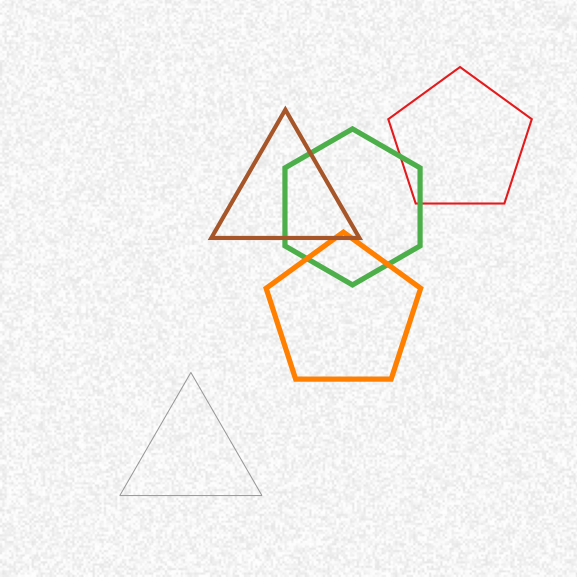[{"shape": "pentagon", "thickness": 1, "radius": 0.65, "center": [0.797, 0.752]}, {"shape": "hexagon", "thickness": 2.5, "radius": 0.68, "center": [0.61, 0.641]}, {"shape": "pentagon", "thickness": 2.5, "radius": 0.7, "center": [0.595, 0.456]}, {"shape": "triangle", "thickness": 2, "radius": 0.74, "center": [0.494, 0.661]}, {"shape": "triangle", "thickness": 0.5, "radius": 0.71, "center": [0.331, 0.212]}]